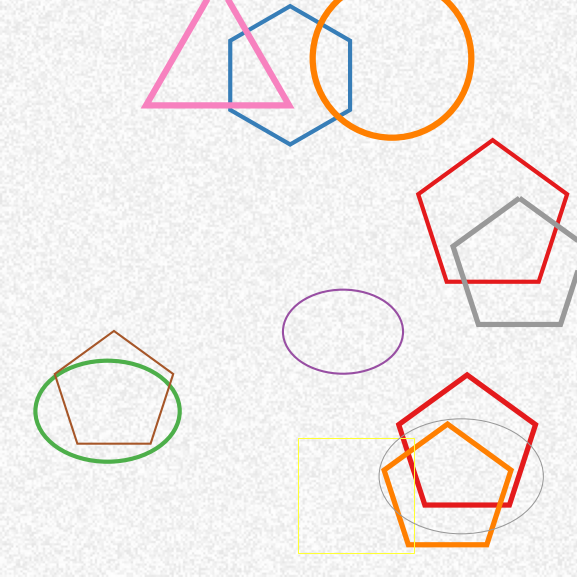[{"shape": "pentagon", "thickness": 2.5, "radius": 0.62, "center": [0.809, 0.225]}, {"shape": "pentagon", "thickness": 2, "radius": 0.68, "center": [0.853, 0.621]}, {"shape": "hexagon", "thickness": 2, "radius": 0.6, "center": [0.502, 0.869]}, {"shape": "oval", "thickness": 2, "radius": 0.62, "center": [0.186, 0.287]}, {"shape": "oval", "thickness": 1, "radius": 0.52, "center": [0.594, 0.425]}, {"shape": "circle", "thickness": 3, "radius": 0.69, "center": [0.679, 0.898]}, {"shape": "pentagon", "thickness": 2.5, "radius": 0.58, "center": [0.775, 0.149]}, {"shape": "square", "thickness": 0.5, "radius": 0.5, "center": [0.616, 0.141]}, {"shape": "pentagon", "thickness": 1, "radius": 0.54, "center": [0.197, 0.318]}, {"shape": "triangle", "thickness": 3, "radius": 0.72, "center": [0.377, 0.888]}, {"shape": "oval", "thickness": 0.5, "radius": 0.71, "center": [0.799, 0.174]}, {"shape": "pentagon", "thickness": 2.5, "radius": 0.6, "center": [0.899, 0.535]}]